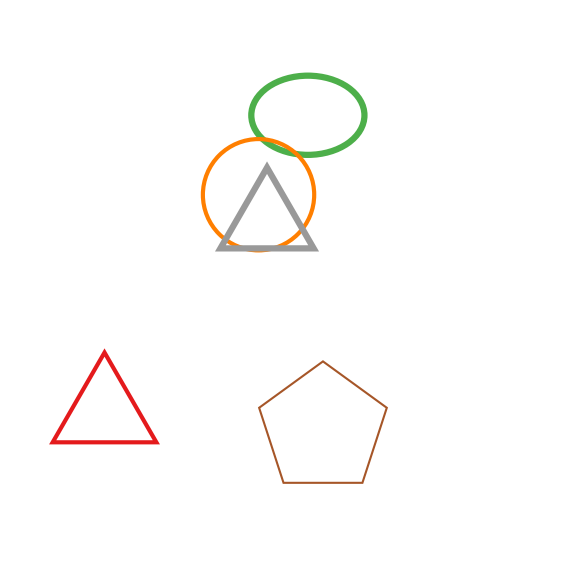[{"shape": "triangle", "thickness": 2, "radius": 0.52, "center": [0.181, 0.285]}, {"shape": "oval", "thickness": 3, "radius": 0.49, "center": [0.533, 0.8]}, {"shape": "circle", "thickness": 2, "radius": 0.48, "center": [0.448, 0.662]}, {"shape": "pentagon", "thickness": 1, "radius": 0.58, "center": [0.559, 0.257]}, {"shape": "triangle", "thickness": 3, "radius": 0.47, "center": [0.462, 0.616]}]